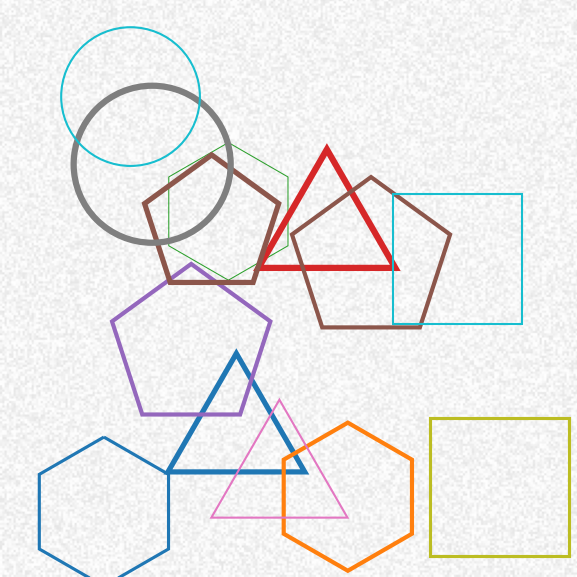[{"shape": "hexagon", "thickness": 1.5, "radius": 0.65, "center": [0.18, 0.113]}, {"shape": "triangle", "thickness": 2.5, "radius": 0.68, "center": [0.409, 0.25]}, {"shape": "hexagon", "thickness": 2, "radius": 0.64, "center": [0.602, 0.139]}, {"shape": "hexagon", "thickness": 0.5, "radius": 0.6, "center": [0.395, 0.633]}, {"shape": "triangle", "thickness": 3, "radius": 0.68, "center": [0.566, 0.604]}, {"shape": "pentagon", "thickness": 2, "radius": 0.72, "center": [0.331, 0.398]}, {"shape": "pentagon", "thickness": 2, "radius": 0.72, "center": [0.642, 0.549]}, {"shape": "pentagon", "thickness": 2.5, "radius": 0.61, "center": [0.366, 0.609]}, {"shape": "triangle", "thickness": 1, "radius": 0.68, "center": [0.484, 0.171]}, {"shape": "circle", "thickness": 3, "radius": 0.68, "center": [0.264, 0.715]}, {"shape": "square", "thickness": 1.5, "radius": 0.6, "center": [0.865, 0.156]}, {"shape": "square", "thickness": 1, "radius": 0.56, "center": [0.792, 0.551]}, {"shape": "circle", "thickness": 1, "radius": 0.6, "center": [0.226, 0.832]}]